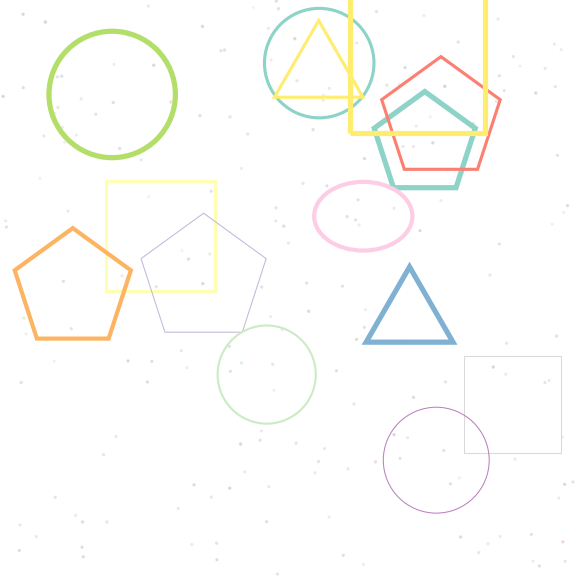[{"shape": "circle", "thickness": 1.5, "radius": 0.47, "center": [0.553, 0.89]}, {"shape": "pentagon", "thickness": 2.5, "radius": 0.46, "center": [0.735, 0.749]}, {"shape": "square", "thickness": 1.5, "radius": 0.47, "center": [0.278, 0.59]}, {"shape": "pentagon", "thickness": 0.5, "radius": 0.57, "center": [0.353, 0.516]}, {"shape": "pentagon", "thickness": 1.5, "radius": 0.54, "center": [0.764, 0.793]}, {"shape": "triangle", "thickness": 2.5, "radius": 0.43, "center": [0.709, 0.45]}, {"shape": "pentagon", "thickness": 2, "radius": 0.53, "center": [0.126, 0.498]}, {"shape": "circle", "thickness": 2.5, "radius": 0.55, "center": [0.194, 0.836]}, {"shape": "oval", "thickness": 2, "radius": 0.43, "center": [0.629, 0.625]}, {"shape": "square", "thickness": 0.5, "radius": 0.42, "center": [0.887, 0.299]}, {"shape": "circle", "thickness": 0.5, "radius": 0.46, "center": [0.755, 0.202]}, {"shape": "circle", "thickness": 1, "radius": 0.42, "center": [0.462, 0.351]}, {"shape": "triangle", "thickness": 1.5, "radius": 0.44, "center": [0.552, 0.875]}, {"shape": "square", "thickness": 2.5, "radius": 0.58, "center": [0.723, 0.885]}]